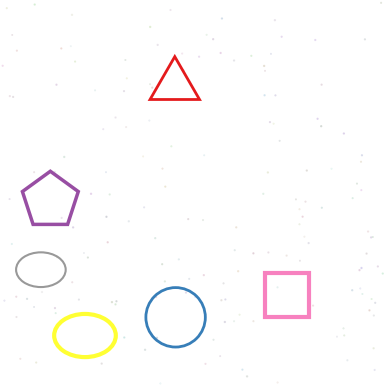[{"shape": "triangle", "thickness": 2, "radius": 0.37, "center": [0.454, 0.779]}, {"shape": "circle", "thickness": 2, "radius": 0.39, "center": [0.456, 0.176]}, {"shape": "pentagon", "thickness": 2.5, "radius": 0.38, "center": [0.131, 0.479]}, {"shape": "oval", "thickness": 3, "radius": 0.4, "center": [0.221, 0.129]}, {"shape": "square", "thickness": 3, "radius": 0.29, "center": [0.745, 0.234]}, {"shape": "oval", "thickness": 1.5, "radius": 0.32, "center": [0.106, 0.299]}]